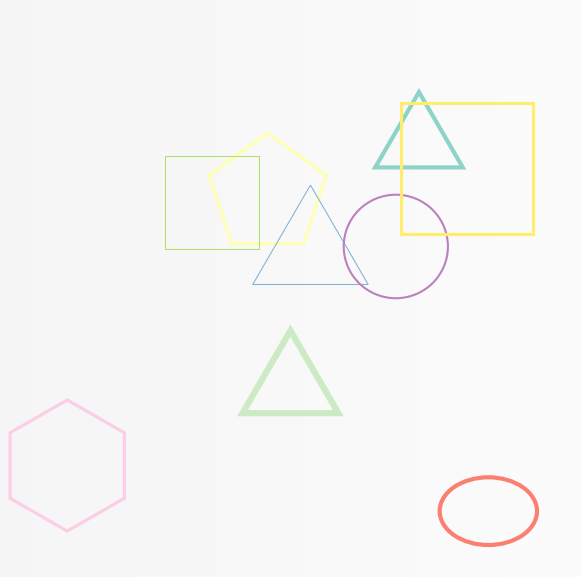[{"shape": "triangle", "thickness": 2, "radius": 0.43, "center": [0.721, 0.753]}, {"shape": "pentagon", "thickness": 1.5, "radius": 0.53, "center": [0.461, 0.663]}, {"shape": "oval", "thickness": 2, "radius": 0.42, "center": [0.84, 0.114]}, {"shape": "triangle", "thickness": 0.5, "radius": 0.57, "center": [0.534, 0.564]}, {"shape": "square", "thickness": 0.5, "radius": 0.4, "center": [0.365, 0.648]}, {"shape": "hexagon", "thickness": 1.5, "radius": 0.57, "center": [0.116, 0.193]}, {"shape": "circle", "thickness": 1, "radius": 0.45, "center": [0.681, 0.572]}, {"shape": "triangle", "thickness": 3, "radius": 0.48, "center": [0.5, 0.331]}, {"shape": "square", "thickness": 1.5, "radius": 0.57, "center": [0.803, 0.707]}]